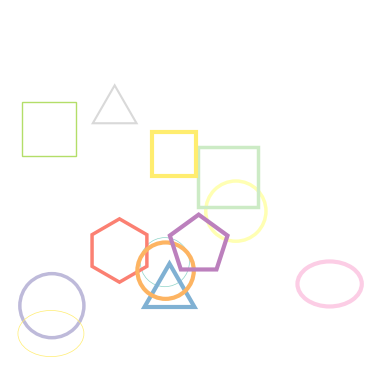[{"shape": "circle", "thickness": 0.5, "radius": 0.32, "center": [0.428, 0.319]}, {"shape": "circle", "thickness": 2.5, "radius": 0.39, "center": [0.613, 0.452]}, {"shape": "circle", "thickness": 2.5, "radius": 0.42, "center": [0.135, 0.206]}, {"shape": "hexagon", "thickness": 2.5, "radius": 0.41, "center": [0.31, 0.349]}, {"shape": "triangle", "thickness": 3, "radius": 0.37, "center": [0.44, 0.24]}, {"shape": "circle", "thickness": 3, "radius": 0.37, "center": [0.43, 0.297]}, {"shape": "square", "thickness": 1, "radius": 0.35, "center": [0.126, 0.665]}, {"shape": "oval", "thickness": 3, "radius": 0.42, "center": [0.856, 0.262]}, {"shape": "triangle", "thickness": 1.5, "radius": 0.33, "center": [0.298, 0.713]}, {"shape": "pentagon", "thickness": 3, "radius": 0.39, "center": [0.516, 0.364]}, {"shape": "square", "thickness": 2.5, "radius": 0.39, "center": [0.592, 0.54]}, {"shape": "square", "thickness": 3, "radius": 0.29, "center": [0.453, 0.599]}, {"shape": "oval", "thickness": 0.5, "radius": 0.43, "center": [0.132, 0.134]}]